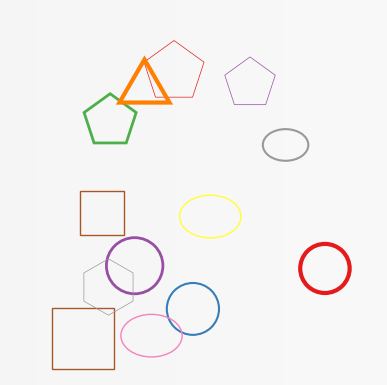[{"shape": "circle", "thickness": 3, "radius": 0.32, "center": [0.839, 0.303]}, {"shape": "pentagon", "thickness": 0.5, "radius": 0.41, "center": [0.449, 0.813]}, {"shape": "circle", "thickness": 1.5, "radius": 0.34, "center": [0.498, 0.198]}, {"shape": "pentagon", "thickness": 2, "radius": 0.35, "center": [0.284, 0.686]}, {"shape": "circle", "thickness": 2, "radius": 0.36, "center": [0.347, 0.31]}, {"shape": "pentagon", "thickness": 0.5, "radius": 0.34, "center": [0.645, 0.784]}, {"shape": "triangle", "thickness": 3, "radius": 0.37, "center": [0.373, 0.771]}, {"shape": "oval", "thickness": 1, "radius": 0.4, "center": [0.543, 0.438]}, {"shape": "square", "thickness": 1, "radius": 0.29, "center": [0.263, 0.447]}, {"shape": "square", "thickness": 1, "radius": 0.4, "center": [0.214, 0.121]}, {"shape": "oval", "thickness": 1, "radius": 0.4, "center": [0.391, 0.128]}, {"shape": "hexagon", "thickness": 0.5, "radius": 0.37, "center": [0.28, 0.255]}, {"shape": "oval", "thickness": 1.5, "radius": 0.29, "center": [0.737, 0.623]}]